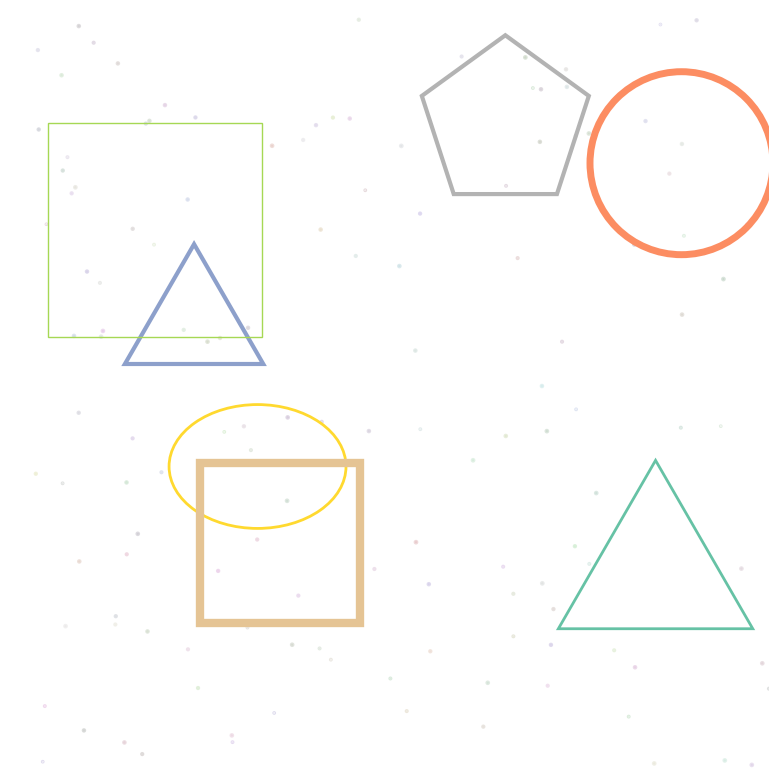[{"shape": "triangle", "thickness": 1, "radius": 0.73, "center": [0.851, 0.256]}, {"shape": "circle", "thickness": 2.5, "radius": 0.59, "center": [0.885, 0.788]}, {"shape": "triangle", "thickness": 1.5, "radius": 0.52, "center": [0.252, 0.579]}, {"shape": "square", "thickness": 0.5, "radius": 0.7, "center": [0.201, 0.701]}, {"shape": "oval", "thickness": 1, "radius": 0.57, "center": [0.334, 0.394]}, {"shape": "square", "thickness": 3, "radius": 0.52, "center": [0.363, 0.295]}, {"shape": "pentagon", "thickness": 1.5, "radius": 0.57, "center": [0.656, 0.84]}]